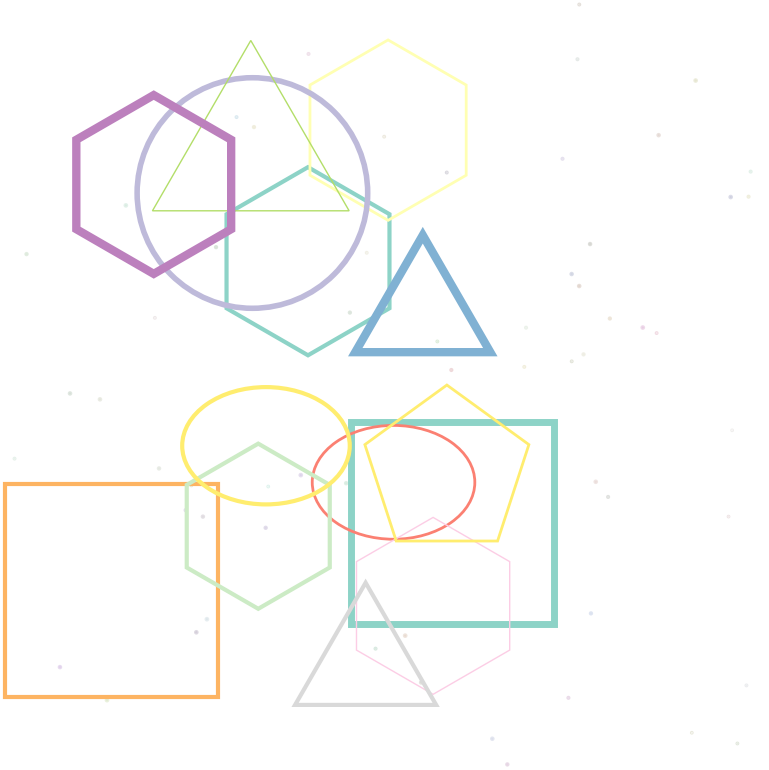[{"shape": "square", "thickness": 2.5, "radius": 0.66, "center": [0.588, 0.321]}, {"shape": "hexagon", "thickness": 1.5, "radius": 0.61, "center": [0.4, 0.661]}, {"shape": "hexagon", "thickness": 1, "radius": 0.59, "center": [0.504, 0.831]}, {"shape": "circle", "thickness": 2, "radius": 0.75, "center": [0.328, 0.749]}, {"shape": "oval", "thickness": 1, "radius": 0.53, "center": [0.511, 0.374]}, {"shape": "triangle", "thickness": 3, "radius": 0.51, "center": [0.549, 0.593]}, {"shape": "square", "thickness": 1.5, "radius": 0.69, "center": [0.145, 0.233]}, {"shape": "triangle", "thickness": 0.5, "radius": 0.74, "center": [0.326, 0.8]}, {"shape": "hexagon", "thickness": 0.5, "radius": 0.57, "center": [0.562, 0.213]}, {"shape": "triangle", "thickness": 1.5, "radius": 0.53, "center": [0.475, 0.137]}, {"shape": "hexagon", "thickness": 3, "radius": 0.58, "center": [0.2, 0.76]}, {"shape": "hexagon", "thickness": 1.5, "radius": 0.54, "center": [0.335, 0.317]}, {"shape": "pentagon", "thickness": 1, "radius": 0.56, "center": [0.58, 0.388]}, {"shape": "oval", "thickness": 1.5, "radius": 0.54, "center": [0.345, 0.421]}]